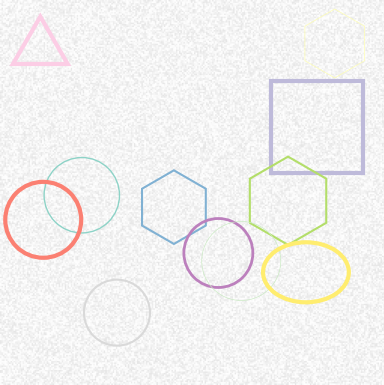[{"shape": "circle", "thickness": 1, "radius": 0.49, "center": [0.212, 0.493]}, {"shape": "hexagon", "thickness": 0.5, "radius": 0.45, "center": [0.869, 0.887]}, {"shape": "square", "thickness": 3, "radius": 0.59, "center": [0.823, 0.671]}, {"shape": "circle", "thickness": 3, "radius": 0.49, "center": [0.112, 0.429]}, {"shape": "hexagon", "thickness": 1.5, "radius": 0.48, "center": [0.452, 0.462]}, {"shape": "hexagon", "thickness": 1.5, "radius": 0.57, "center": [0.748, 0.479]}, {"shape": "triangle", "thickness": 3, "radius": 0.41, "center": [0.105, 0.875]}, {"shape": "circle", "thickness": 1.5, "radius": 0.43, "center": [0.304, 0.188]}, {"shape": "circle", "thickness": 2, "radius": 0.45, "center": [0.567, 0.343]}, {"shape": "circle", "thickness": 0.5, "radius": 0.51, "center": [0.627, 0.322]}, {"shape": "oval", "thickness": 3, "radius": 0.56, "center": [0.795, 0.293]}]